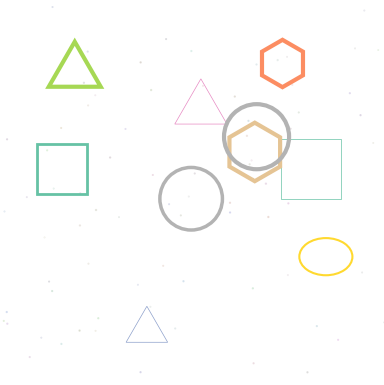[{"shape": "square", "thickness": 0.5, "radius": 0.39, "center": [0.808, 0.561]}, {"shape": "square", "thickness": 2, "radius": 0.32, "center": [0.162, 0.56]}, {"shape": "hexagon", "thickness": 3, "radius": 0.31, "center": [0.734, 0.835]}, {"shape": "triangle", "thickness": 0.5, "radius": 0.31, "center": [0.382, 0.142]}, {"shape": "triangle", "thickness": 0.5, "radius": 0.39, "center": [0.522, 0.717]}, {"shape": "triangle", "thickness": 3, "radius": 0.39, "center": [0.194, 0.814]}, {"shape": "oval", "thickness": 1.5, "radius": 0.34, "center": [0.846, 0.333]}, {"shape": "hexagon", "thickness": 3, "radius": 0.38, "center": [0.662, 0.605]}, {"shape": "circle", "thickness": 3, "radius": 0.42, "center": [0.666, 0.645]}, {"shape": "circle", "thickness": 2.5, "radius": 0.41, "center": [0.496, 0.484]}]